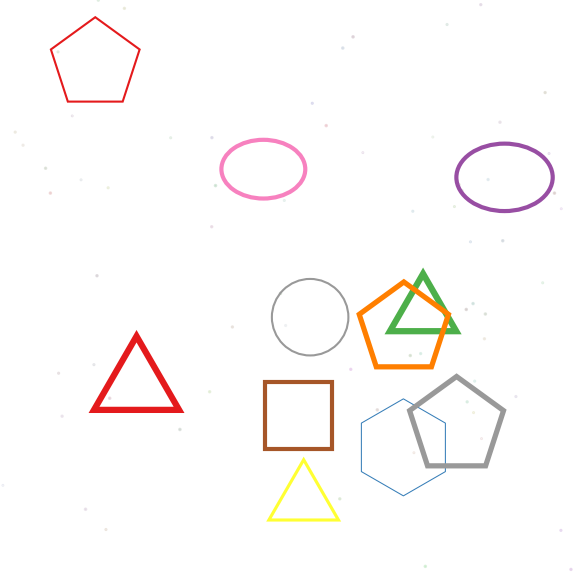[{"shape": "triangle", "thickness": 3, "radius": 0.43, "center": [0.236, 0.332]}, {"shape": "pentagon", "thickness": 1, "radius": 0.4, "center": [0.165, 0.889]}, {"shape": "hexagon", "thickness": 0.5, "radius": 0.42, "center": [0.699, 0.224]}, {"shape": "triangle", "thickness": 3, "radius": 0.33, "center": [0.733, 0.459]}, {"shape": "oval", "thickness": 2, "radius": 0.42, "center": [0.874, 0.692]}, {"shape": "pentagon", "thickness": 2.5, "radius": 0.41, "center": [0.699, 0.43]}, {"shape": "triangle", "thickness": 1.5, "radius": 0.35, "center": [0.526, 0.133]}, {"shape": "square", "thickness": 2, "radius": 0.29, "center": [0.517, 0.28]}, {"shape": "oval", "thickness": 2, "radius": 0.36, "center": [0.456, 0.706]}, {"shape": "circle", "thickness": 1, "radius": 0.33, "center": [0.537, 0.45]}, {"shape": "pentagon", "thickness": 2.5, "radius": 0.43, "center": [0.791, 0.262]}]